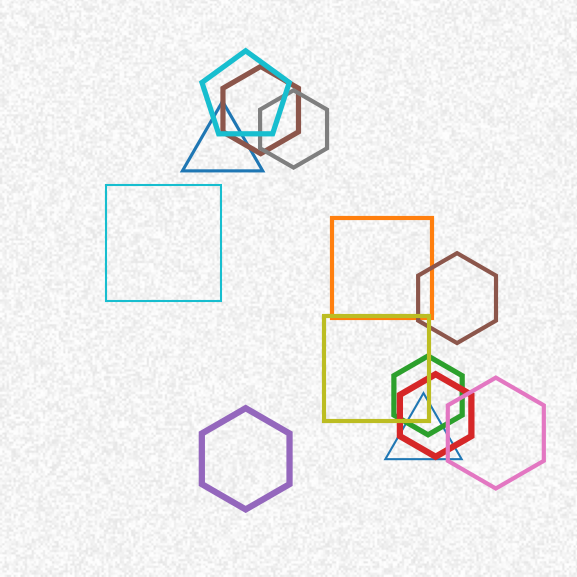[{"shape": "triangle", "thickness": 1.5, "radius": 0.4, "center": [0.385, 0.743]}, {"shape": "triangle", "thickness": 1, "radius": 0.38, "center": [0.733, 0.242]}, {"shape": "square", "thickness": 2, "radius": 0.43, "center": [0.661, 0.535]}, {"shape": "hexagon", "thickness": 2.5, "radius": 0.34, "center": [0.741, 0.314]}, {"shape": "hexagon", "thickness": 3, "radius": 0.36, "center": [0.754, 0.28]}, {"shape": "hexagon", "thickness": 3, "radius": 0.44, "center": [0.425, 0.205]}, {"shape": "hexagon", "thickness": 2, "radius": 0.39, "center": [0.791, 0.483]}, {"shape": "hexagon", "thickness": 2.5, "radius": 0.38, "center": [0.451, 0.809]}, {"shape": "hexagon", "thickness": 2, "radius": 0.48, "center": [0.859, 0.249]}, {"shape": "hexagon", "thickness": 2, "radius": 0.33, "center": [0.508, 0.776]}, {"shape": "square", "thickness": 2, "radius": 0.46, "center": [0.652, 0.361]}, {"shape": "pentagon", "thickness": 2.5, "radius": 0.4, "center": [0.425, 0.832]}, {"shape": "square", "thickness": 1, "radius": 0.5, "center": [0.283, 0.578]}]